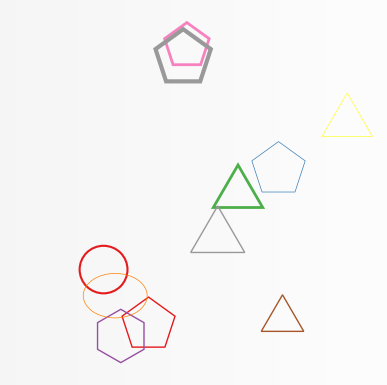[{"shape": "pentagon", "thickness": 1, "radius": 0.36, "center": [0.383, 0.156]}, {"shape": "circle", "thickness": 1.5, "radius": 0.31, "center": [0.267, 0.3]}, {"shape": "pentagon", "thickness": 0.5, "radius": 0.36, "center": [0.719, 0.56]}, {"shape": "triangle", "thickness": 2, "radius": 0.37, "center": [0.614, 0.498]}, {"shape": "hexagon", "thickness": 1, "radius": 0.35, "center": [0.312, 0.127]}, {"shape": "oval", "thickness": 0.5, "radius": 0.41, "center": [0.297, 0.232]}, {"shape": "triangle", "thickness": 0.5, "radius": 0.38, "center": [0.896, 0.683]}, {"shape": "triangle", "thickness": 1, "radius": 0.32, "center": [0.729, 0.171]}, {"shape": "pentagon", "thickness": 2, "radius": 0.3, "center": [0.482, 0.881]}, {"shape": "triangle", "thickness": 1, "radius": 0.4, "center": [0.562, 0.385]}, {"shape": "pentagon", "thickness": 3, "radius": 0.37, "center": [0.473, 0.849]}]